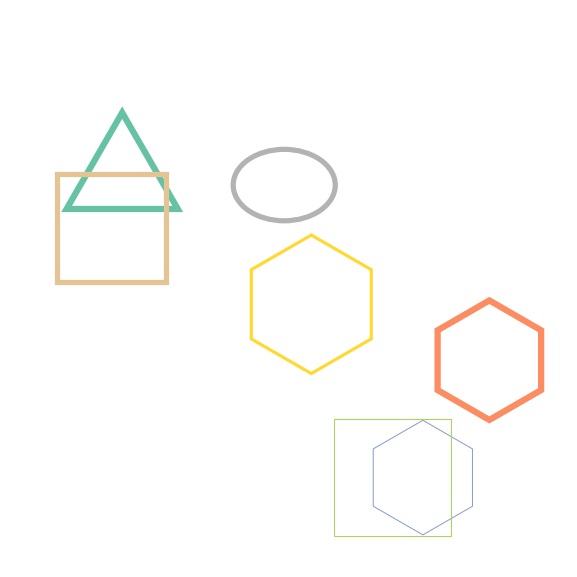[{"shape": "triangle", "thickness": 3, "radius": 0.56, "center": [0.212, 0.693]}, {"shape": "hexagon", "thickness": 3, "radius": 0.52, "center": [0.847, 0.375]}, {"shape": "hexagon", "thickness": 0.5, "radius": 0.5, "center": [0.732, 0.172]}, {"shape": "square", "thickness": 0.5, "radius": 0.5, "center": [0.68, 0.173]}, {"shape": "hexagon", "thickness": 1.5, "radius": 0.6, "center": [0.539, 0.472]}, {"shape": "square", "thickness": 2.5, "radius": 0.47, "center": [0.193, 0.605]}, {"shape": "oval", "thickness": 2.5, "radius": 0.44, "center": [0.492, 0.679]}]